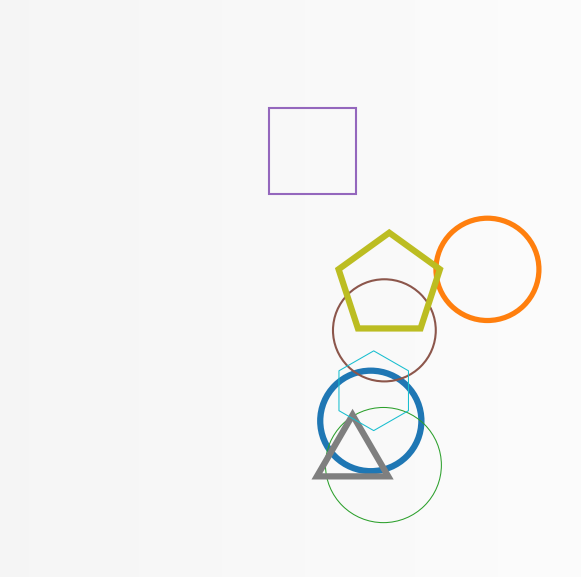[{"shape": "circle", "thickness": 3, "radius": 0.44, "center": [0.638, 0.27]}, {"shape": "circle", "thickness": 2.5, "radius": 0.44, "center": [0.839, 0.533]}, {"shape": "circle", "thickness": 0.5, "radius": 0.5, "center": [0.66, 0.194]}, {"shape": "square", "thickness": 1, "radius": 0.37, "center": [0.537, 0.737]}, {"shape": "circle", "thickness": 1, "radius": 0.44, "center": [0.661, 0.427]}, {"shape": "triangle", "thickness": 3, "radius": 0.35, "center": [0.607, 0.21]}, {"shape": "pentagon", "thickness": 3, "radius": 0.46, "center": [0.67, 0.505]}, {"shape": "hexagon", "thickness": 0.5, "radius": 0.35, "center": [0.643, 0.323]}]